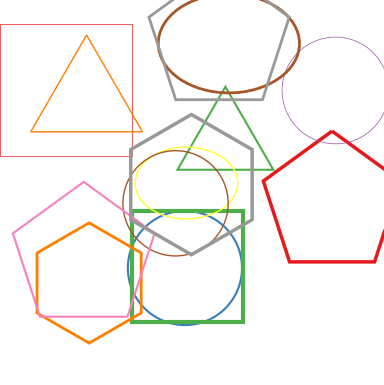[{"shape": "pentagon", "thickness": 2.5, "radius": 0.94, "center": [0.863, 0.472]}, {"shape": "square", "thickness": 0.5, "radius": 0.86, "center": [0.171, 0.767]}, {"shape": "circle", "thickness": 1.5, "radius": 0.74, "center": [0.48, 0.304]}, {"shape": "triangle", "thickness": 1.5, "radius": 0.72, "center": [0.585, 0.631]}, {"shape": "square", "thickness": 3, "radius": 0.72, "center": [0.486, 0.308]}, {"shape": "circle", "thickness": 0.5, "radius": 0.69, "center": [0.871, 0.765]}, {"shape": "triangle", "thickness": 1, "radius": 0.84, "center": [0.225, 0.741]}, {"shape": "hexagon", "thickness": 2, "radius": 0.78, "center": [0.231, 0.265]}, {"shape": "oval", "thickness": 1, "radius": 0.67, "center": [0.484, 0.525]}, {"shape": "oval", "thickness": 2, "radius": 0.92, "center": [0.595, 0.887]}, {"shape": "circle", "thickness": 1, "radius": 0.68, "center": [0.456, 0.472]}, {"shape": "pentagon", "thickness": 1.5, "radius": 0.97, "center": [0.217, 0.334]}, {"shape": "pentagon", "thickness": 2, "radius": 0.96, "center": [0.569, 0.896]}, {"shape": "hexagon", "thickness": 2.5, "radius": 0.91, "center": [0.497, 0.52]}]